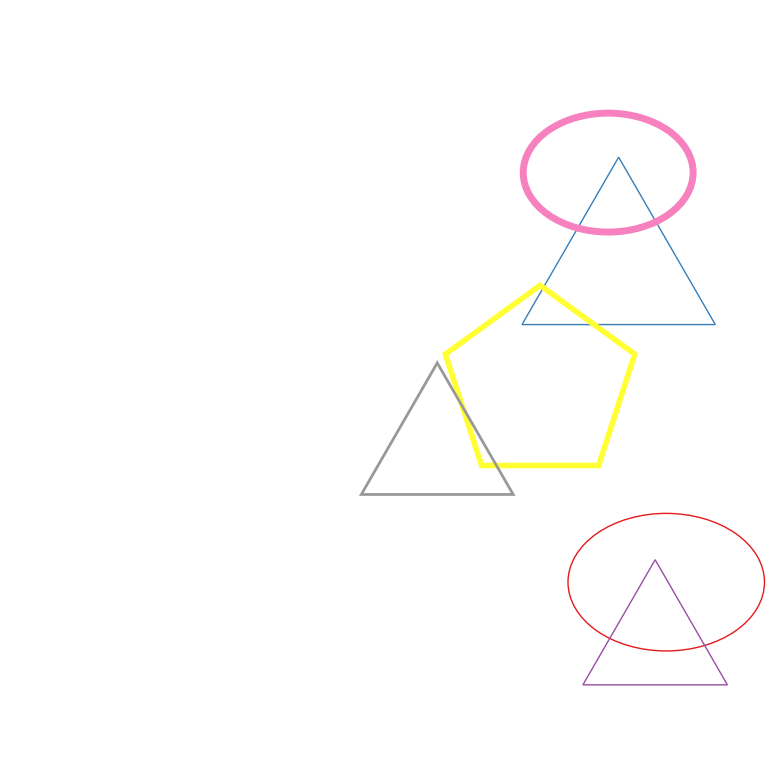[{"shape": "oval", "thickness": 0.5, "radius": 0.64, "center": [0.865, 0.244]}, {"shape": "triangle", "thickness": 0.5, "radius": 0.72, "center": [0.803, 0.651]}, {"shape": "triangle", "thickness": 0.5, "radius": 0.54, "center": [0.851, 0.165]}, {"shape": "pentagon", "thickness": 2, "radius": 0.65, "center": [0.701, 0.5]}, {"shape": "oval", "thickness": 2.5, "radius": 0.55, "center": [0.79, 0.776]}, {"shape": "triangle", "thickness": 1, "radius": 0.57, "center": [0.568, 0.415]}]